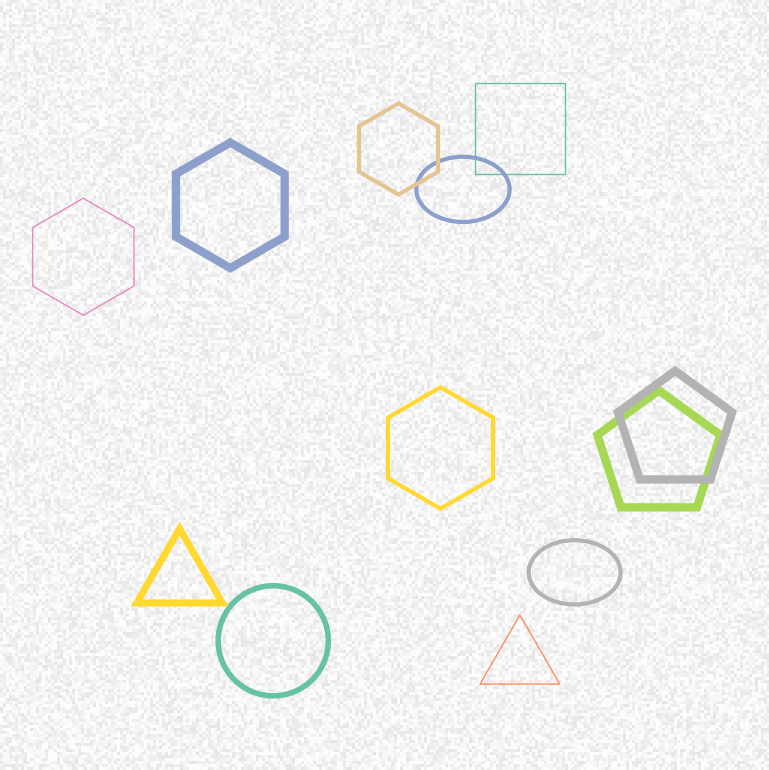[{"shape": "circle", "thickness": 2, "radius": 0.36, "center": [0.355, 0.168]}, {"shape": "square", "thickness": 0.5, "radius": 0.29, "center": [0.676, 0.833]}, {"shape": "triangle", "thickness": 0.5, "radius": 0.3, "center": [0.675, 0.141]}, {"shape": "hexagon", "thickness": 3, "radius": 0.41, "center": [0.299, 0.733]}, {"shape": "oval", "thickness": 1.5, "radius": 0.3, "center": [0.601, 0.754]}, {"shape": "hexagon", "thickness": 0.5, "radius": 0.38, "center": [0.108, 0.667]}, {"shape": "pentagon", "thickness": 3, "radius": 0.42, "center": [0.856, 0.409]}, {"shape": "triangle", "thickness": 2.5, "radius": 0.32, "center": [0.233, 0.249]}, {"shape": "hexagon", "thickness": 1.5, "radius": 0.39, "center": [0.572, 0.418]}, {"shape": "hexagon", "thickness": 1.5, "radius": 0.3, "center": [0.518, 0.807]}, {"shape": "oval", "thickness": 1.5, "radius": 0.3, "center": [0.746, 0.257]}, {"shape": "pentagon", "thickness": 3, "radius": 0.39, "center": [0.877, 0.44]}]